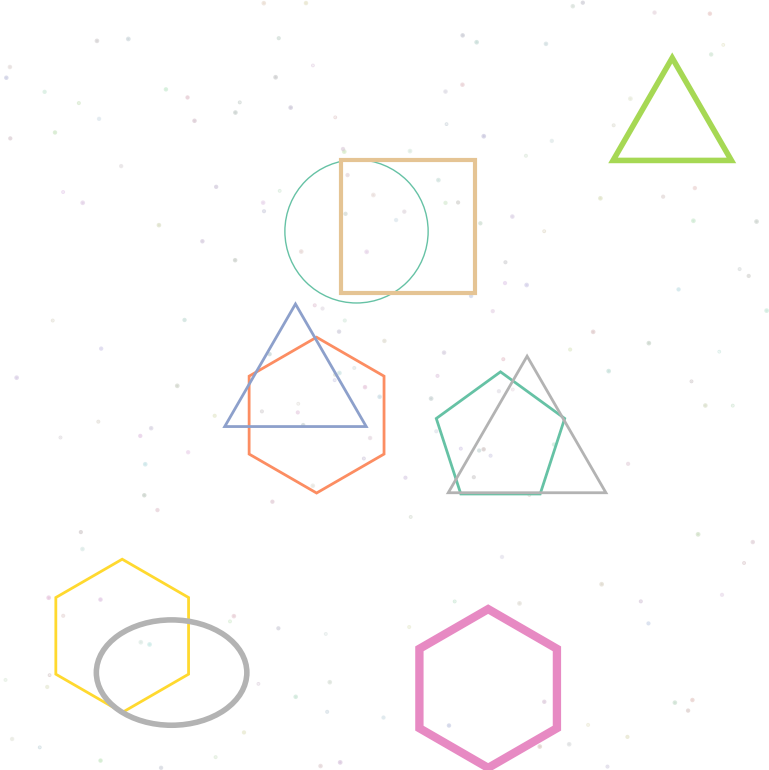[{"shape": "pentagon", "thickness": 1, "radius": 0.44, "center": [0.65, 0.429]}, {"shape": "circle", "thickness": 0.5, "radius": 0.47, "center": [0.463, 0.7]}, {"shape": "hexagon", "thickness": 1, "radius": 0.51, "center": [0.411, 0.461]}, {"shape": "triangle", "thickness": 1, "radius": 0.53, "center": [0.384, 0.499]}, {"shape": "hexagon", "thickness": 3, "radius": 0.52, "center": [0.634, 0.106]}, {"shape": "triangle", "thickness": 2, "radius": 0.44, "center": [0.873, 0.836]}, {"shape": "hexagon", "thickness": 1, "radius": 0.5, "center": [0.159, 0.174]}, {"shape": "square", "thickness": 1.5, "radius": 0.43, "center": [0.53, 0.706]}, {"shape": "oval", "thickness": 2, "radius": 0.49, "center": [0.223, 0.127]}, {"shape": "triangle", "thickness": 1, "radius": 0.59, "center": [0.685, 0.419]}]